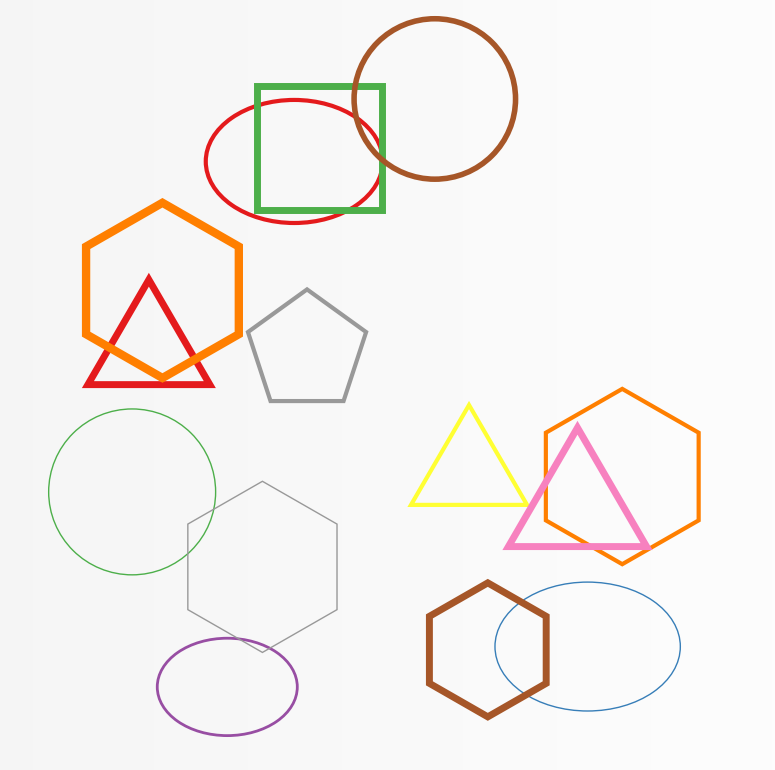[{"shape": "triangle", "thickness": 2.5, "radius": 0.45, "center": [0.192, 0.546]}, {"shape": "oval", "thickness": 1.5, "radius": 0.57, "center": [0.38, 0.79]}, {"shape": "oval", "thickness": 0.5, "radius": 0.6, "center": [0.758, 0.16]}, {"shape": "square", "thickness": 2.5, "radius": 0.4, "center": [0.412, 0.808]}, {"shape": "circle", "thickness": 0.5, "radius": 0.54, "center": [0.171, 0.361]}, {"shape": "oval", "thickness": 1, "radius": 0.45, "center": [0.293, 0.108]}, {"shape": "hexagon", "thickness": 1.5, "radius": 0.57, "center": [0.803, 0.381]}, {"shape": "hexagon", "thickness": 3, "radius": 0.57, "center": [0.21, 0.623]}, {"shape": "triangle", "thickness": 1.5, "radius": 0.43, "center": [0.605, 0.388]}, {"shape": "hexagon", "thickness": 2.5, "radius": 0.43, "center": [0.629, 0.156]}, {"shape": "circle", "thickness": 2, "radius": 0.52, "center": [0.561, 0.871]}, {"shape": "triangle", "thickness": 2.5, "radius": 0.51, "center": [0.745, 0.342]}, {"shape": "pentagon", "thickness": 1.5, "radius": 0.4, "center": [0.396, 0.544]}, {"shape": "hexagon", "thickness": 0.5, "radius": 0.56, "center": [0.339, 0.264]}]